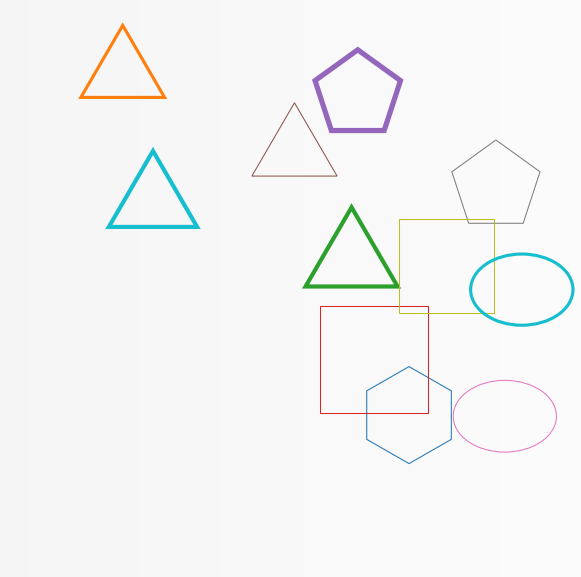[{"shape": "hexagon", "thickness": 0.5, "radius": 0.42, "center": [0.704, 0.28]}, {"shape": "triangle", "thickness": 1.5, "radius": 0.42, "center": [0.211, 0.872]}, {"shape": "triangle", "thickness": 2, "radius": 0.46, "center": [0.605, 0.549]}, {"shape": "square", "thickness": 0.5, "radius": 0.47, "center": [0.643, 0.377]}, {"shape": "pentagon", "thickness": 2.5, "radius": 0.39, "center": [0.616, 0.836]}, {"shape": "triangle", "thickness": 0.5, "radius": 0.42, "center": [0.507, 0.737]}, {"shape": "oval", "thickness": 0.5, "radius": 0.44, "center": [0.869, 0.278]}, {"shape": "pentagon", "thickness": 0.5, "radius": 0.4, "center": [0.853, 0.677]}, {"shape": "square", "thickness": 0.5, "radius": 0.41, "center": [0.768, 0.539]}, {"shape": "oval", "thickness": 1.5, "radius": 0.44, "center": [0.898, 0.498]}, {"shape": "triangle", "thickness": 2, "radius": 0.44, "center": [0.263, 0.65]}]